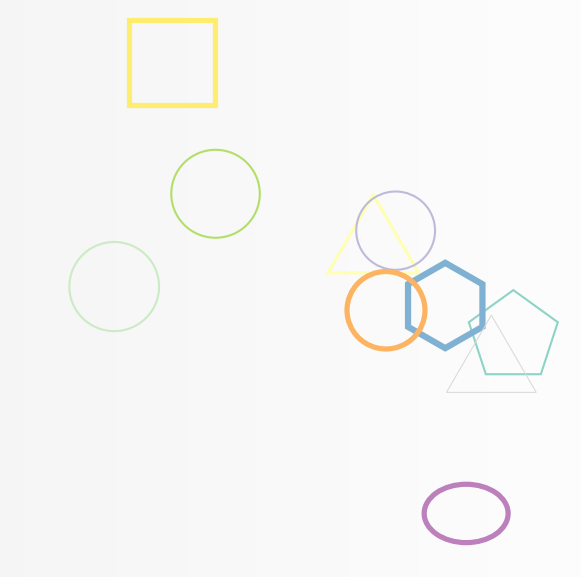[{"shape": "pentagon", "thickness": 1, "radius": 0.4, "center": [0.883, 0.416]}, {"shape": "triangle", "thickness": 1.5, "radius": 0.45, "center": [0.642, 0.572]}, {"shape": "circle", "thickness": 1, "radius": 0.34, "center": [0.681, 0.6]}, {"shape": "hexagon", "thickness": 3, "radius": 0.37, "center": [0.766, 0.47]}, {"shape": "circle", "thickness": 2.5, "radius": 0.34, "center": [0.664, 0.462]}, {"shape": "circle", "thickness": 1, "radius": 0.38, "center": [0.371, 0.664]}, {"shape": "triangle", "thickness": 0.5, "radius": 0.45, "center": [0.845, 0.364]}, {"shape": "oval", "thickness": 2.5, "radius": 0.36, "center": [0.802, 0.11]}, {"shape": "circle", "thickness": 1, "radius": 0.39, "center": [0.196, 0.503]}, {"shape": "square", "thickness": 2.5, "radius": 0.37, "center": [0.295, 0.891]}]